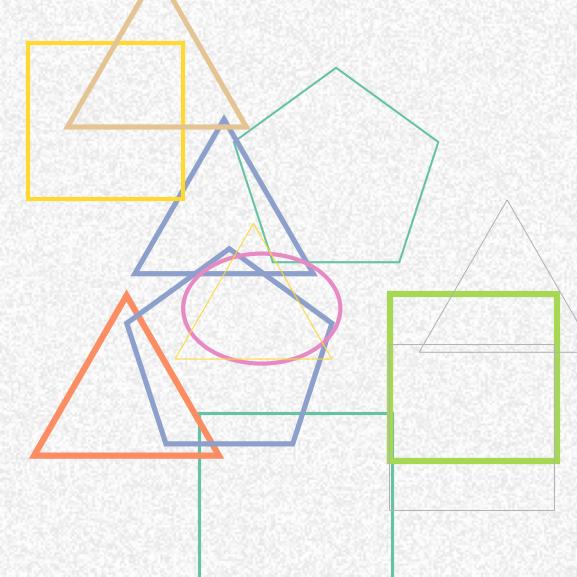[{"shape": "pentagon", "thickness": 1, "radius": 0.93, "center": [0.582, 0.696]}, {"shape": "square", "thickness": 1.5, "radius": 0.83, "center": [0.511, 0.117]}, {"shape": "triangle", "thickness": 3, "radius": 0.92, "center": [0.219, 0.303]}, {"shape": "triangle", "thickness": 2.5, "radius": 0.89, "center": [0.388, 0.614]}, {"shape": "pentagon", "thickness": 2.5, "radius": 0.93, "center": [0.397, 0.382]}, {"shape": "oval", "thickness": 2, "radius": 0.68, "center": [0.453, 0.465]}, {"shape": "square", "thickness": 3, "radius": 0.72, "center": [0.82, 0.346]}, {"shape": "triangle", "thickness": 0.5, "radius": 0.78, "center": [0.439, 0.456]}, {"shape": "square", "thickness": 2, "radius": 0.67, "center": [0.183, 0.79]}, {"shape": "triangle", "thickness": 2.5, "radius": 0.89, "center": [0.272, 0.869]}, {"shape": "triangle", "thickness": 0.5, "radius": 0.88, "center": [0.878, 0.477]}, {"shape": "square", "thickness": 0.5, "radius": 0.72, "center": [0.816, 0.259]}]